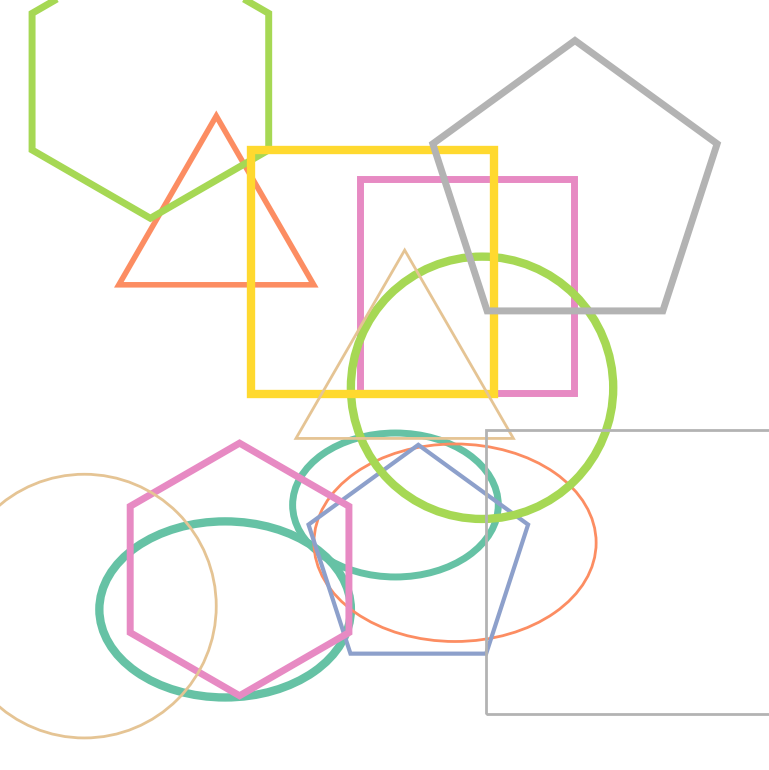[{"shape": "oval", "thickness": 2.5, "radius": 0.67, "center": [0.514, 0.344]}, {"shape": "oval", "thickness": 3, "radius": 0.82, "center": [0.292, 0.209]}, {"shape": "oval", "thickness": 1, "radius": 0.92, "center": [0.591, 0.295]}, {"shape": "triangle", "thickness": 2, "radius": 0.73, "center": [0.281, 0.703]}, {"shape": "pentagon", "thickness": 1.5, "radius": 0.75, "center": [0.543, 0.272]}, {"shape": "square", "thickness": 2.5, "radius": 0.69, "center": [0.606, 0.629]}, {"shape": "hexagon", "thickness": 2.5, "radius": 0.82, "center": [0.311, 0.26]}, {"shape": "circle", "thickness": 3, "radius": 0.85, "center": [0.626, 0.496]}, {"shape": "hexagon", "thickness": 2.5, "radius": 0.89, "center": [0.195, 0.894]}, {"shape": "square", "thickness": 3, "radius": 0.79, "center": [0.484, 0.646]}, {"shape": "triangle", "thickness": 1, "radius": 0.82, "center": [0.526, 0.512]}, {"shape": "circle", "thickness": 1, "radius": 0.86, "center": [0.11, 0.213]}, {"shape": "square", "thickness": 1, "radius": 0.92, "center": [0.816, 0.257]}, {"shape": "pentagon", "thickness": 2.5, "radius": 0.97, "center": [0.747, 0.753]}]